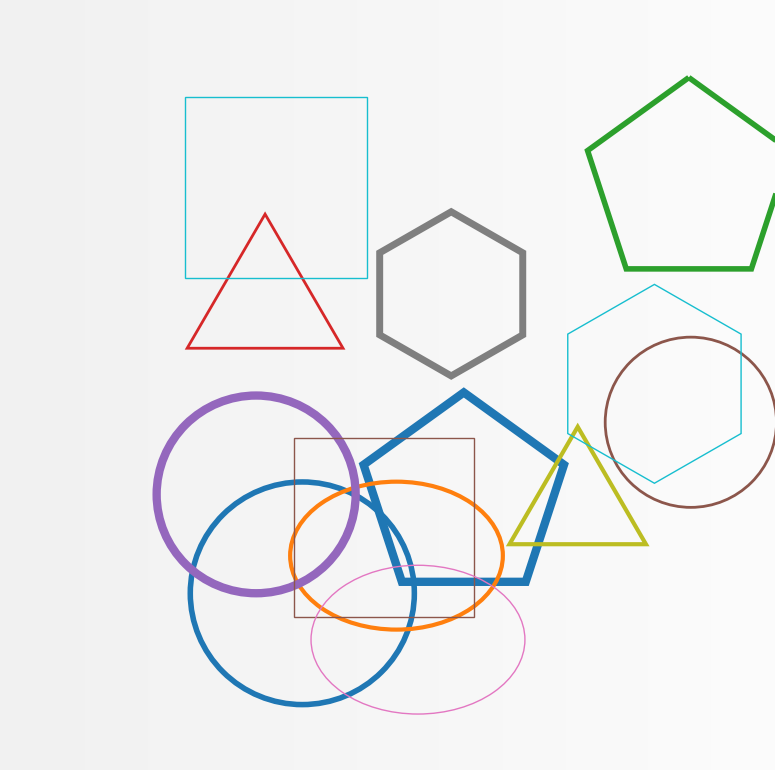[{"shape": "circle", "thickness": 2, "radius": 0.72, "center": [0.39, 0.23]}, {"shape": "pentagon", "thickness": 3, "radius": 0.68, "center": [0.598, 0.354]}, {"shape": "oval", "thickness": 1.5, "radius": 0.69, "center": [0.512, 0.278]}, {"shape": "pentagon", "thickness": 2, "radius": 0.69, "center": [0.889, 0.762]}, {"shape": "triangle", "thickness": 1, "radius": 0.58, "center": [0.342, 0.606]}, {"shape": "circle", "thickness": 3, "radius": 0.64, "center": [0.331, 0.358]}, {"shape": "square", "thickness": 0.5, "radius": 0.58, "center": [0.496, 0.315]}, {"shape": "circle", "thickness": 1, "radius": 0.55, "center": [0.891, 0.452]}, {"shape": "oval", "thickness": 0.5, "radius": 0.69, "center": [0.539, 0.169]}, {"shape": "hexagon", "thickness": 2.5, "radius": 0.53, "center": [0.582, 0.618]}, {"shape": "triangle", "thickness": 1.5, "radius": 0.51, "center": [0.745, 0.344]}, {"shape": "square", "thickness": 0.5, "radius": 0.59, "center": [0.356, 0.756]}, {"shape": "hexagon", "thickness": 0.5, "radius": 0.65, "center": [0.844, 0.502]}]